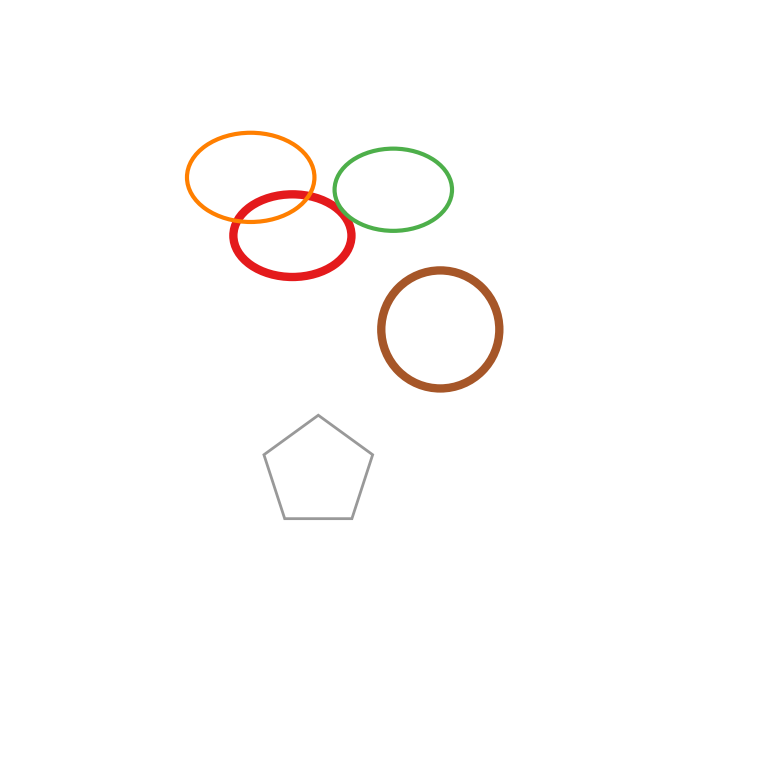[{"shape": "oval", "thickness": 3, "radius": 0.38, "center": [0.38, 0.694]}, {"shape": "oval", "thickness": 1.5, "radius": 0.38, "center": [0.511, 0.754]}, {"shape": "oval", "thickness": 1.5, "radius": 0.41, "center": [0.326, 0.77]}, {"shape": "circle", "thickness": 3, "radius": 0.38, "center": [0.572, 0.572]}, {"shape": "pentagon", "thickness": 1, "radius": 0.37, "center": [0.413, 0.386]}]